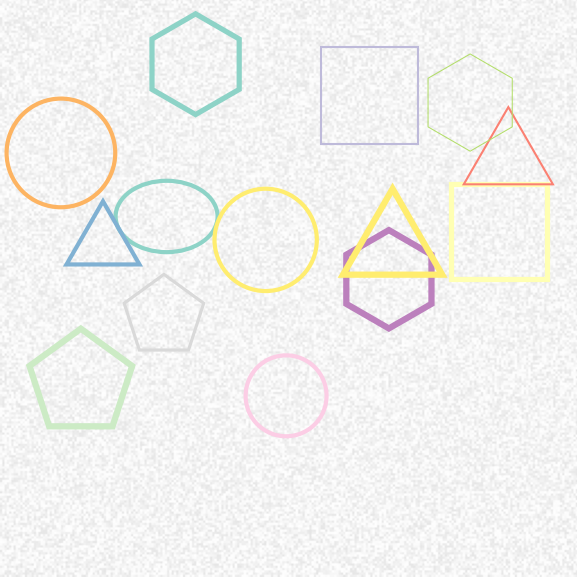[{"shape": "hexagon", "thickness": 2.5, "radius": 0.44, "center": [0.339, 0.888]}, {"shape": "oval", "thickness": 2, "radius": 0.44, "center": [0.288, 0.624]}, {"shape": "square", "thickness": 2.5, "radius": 0.41, "center": [0.864, 0.598]}, {"shape": "square", "thickness": 1, "radius": 0.42, "center": [0.639, 0.834]}, {"shape": "triangle", "thickness": 1, "radius": 0.45, "center": [0.88, 0.725]}, {"shape": "triangle", "thickness": 2, "radius": 0.36, "center": [0.178, 0.578]}, {"shape": "circle", "thickness": 2, "radius": 0.47, "center": [0.105, 0.734]}, {"shape": "hexagon", "thickness": 0.5, "radius": 0.42, "center": [0.814, 0.822]}, {"shape": "circle", "thickness": 2, "radius": 0.35, "center": [0.495, 0.314]}, {"shape": "pentagon", "thickness": 1.5, "radius": 0.36, "center": [0.284, 0.452]}, {"shape": "hexagon", "thickness": 3, "radius": 0.43, "center": [0.673, 0.516]}, {"shape": "pentagon", "thickness": 3, "radius": 0.47, "center": [0.14, 0.337]}, {"shape": "circle", "thickness": 2, "radius": 0.44, "center": [0.46, 0.584]}, {"shape": "triangle", "thickness": 3, "radius": 0.5, "center": [0.68, 0.573]}]